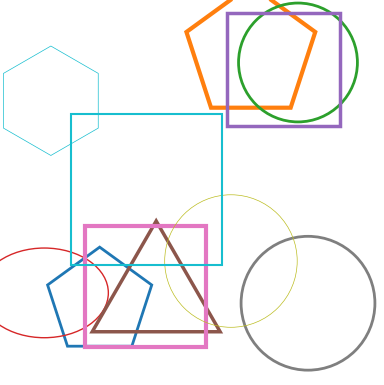[{"shape": "pentagon", "thickness": 2, "radius": 0.71, "center": [0.259, 0.216]}, {"shape": "pentagon", "thickness": 3, "radius": 0.88, "center": [0.652, 0.863]}, {"shape": "circle", "thickness": 2, "radius": 0.77, "center": [0.774, 0.838]}, {"shape": "oval", "thickness": 1, "radius": 0.83, "center": [0.115, 0.239]}, {"shape": "square", "thickness": 2.5, "radius": 0.73, "center": [0.736, 0.819]}, {"shape": "triangle", "thickness": 2.5, "radius": 0.96, "center": [0.406, 0.234]}, {"shape": "square", "thickness": 3, "radius": 0.79, "center": [0.378, 0.256]}, {"shape": "circle", "thickness": 2, "radius": 0.87, "center": [0.8, 0.212]}, {"shape": "circle", "thickness": 0.5, "radius": 0.86, "center": [0.6, 0.322]}, {"shape": "hexagon", "thickness": 0.5, "radius": 0.71, "center": [0.132, 0.738]}, {"shape": "square", "thickness": 1.5, "radius": 0.98, "center": [0.381, 0.508]}]